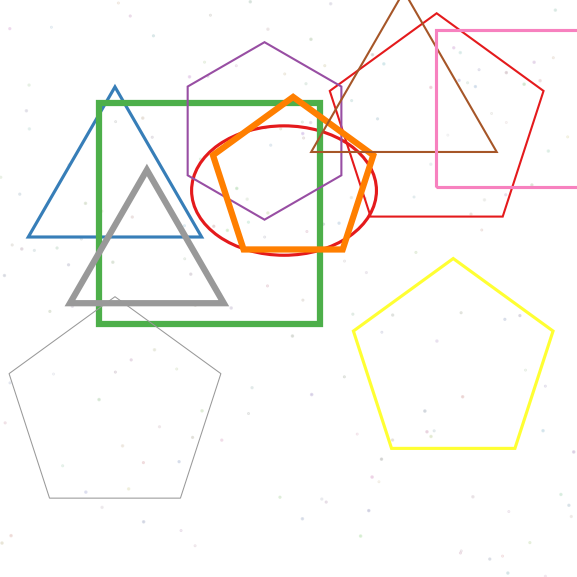[{"shape": "oval", "thickness": 1.5, "radius": 0.8, "center": [0.492, 0.669]}, {"shape": "pentagon", "thickness": 1, "radius": 0.97, "center": [0.756, 0.782]}, {"shape": "triangle", "thickness": 1.5, "radius": 0.87, "center": [0.199, 0.675]}, {"shape": "square", "thickness": 3, "radius": 0.95, "center": [0.363, 0.63]}, {"shape": "hexagon", "thickness": 1, "radius": 0.77, "center": [0.458, 0.772]}, {"shape": "pentagon", "thickness": 3, "radius": 0.73, "center": [0.508, 0.685]}, {"shape": "pentagon", "thickness": 1.5, "radius": 0.91, "center": [0.785, 0.37]}, {"shape": "triangle", "thickness": 1, "radius": 0.93, "center": [0.699, 0.829]}, {"shape": "square", "thickness": 1.5, "radius": 0.68, "center": [0.89, 0.812]}, {"shape": "pentagon", "thickness": 0.5, "radius": 0.96, "center": [0.199, 0.293]}, {"shape": "triangle", "thickness": 3, "radius": 0.77, "center": [0.254, 0.551]}]